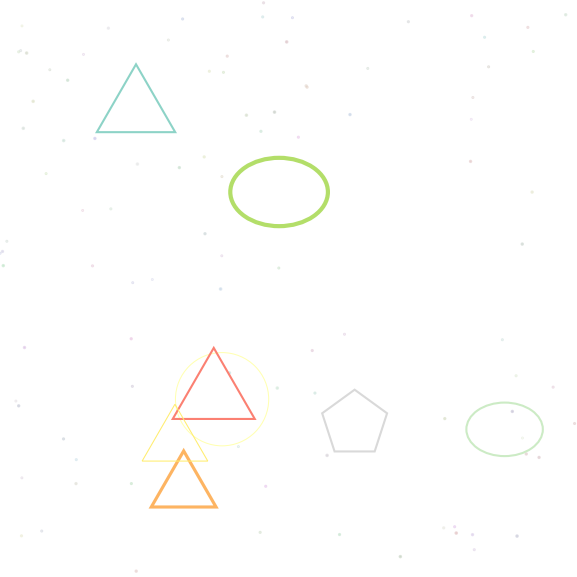[{"shape": "triangle", "thickness": 1, "radius": 0.39, "center": [0.236, 0.809]}, {"shape": "circle", "thickness": 0.5, "radius": 0.4, "center": [0.385, 0.308]}, {"shape": "triangle", "thickness": 1, "radius": 0.41, "center": [0.37, 0.315]}, {"shape": "triangle", "thickness": 1.5, "radius": 0.32, "center": [0.318, 0.154]}, {"shape": "oval", "thickness": 2, "radius": 0.42, "center": [0.483, 0.667]}, {"shape": "pentagon", "thickness": 1, "radius": 0.3, "center": [0.614, 0.265]}, {"shape": "oval", "thickness": 1, "radius": 0.33, "center": [0.874, 0.256]}, {"shape": "triangle", "thickness": 0.5, "radius": 0.33, "center": [0.303, 0.234]}]